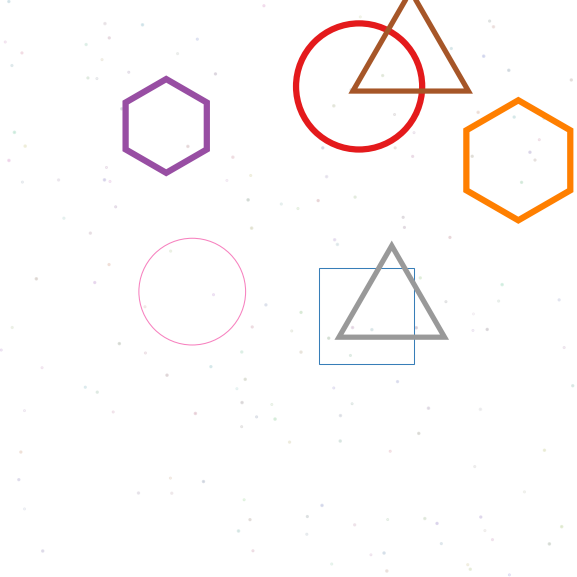[{"shape": "circle", "thickness": 3, "radius": 0.55, "center": [0.622, 0.849]}, {"shape": "square", "thickness": 0.5, "radius": 0.41, "center": [0.635, 0.452]}, {"shape": "hexagon", "thickness": 3, "radius": 0.41, "center": [0.288, 0.781]}, {"shape": "hexagon", "thickness": 3, "radius": 0.52, "center": [0.898, 0.722]}, {"shape": "triangle", "thickness": 2.5, "radius": 0.58, "center": [0.711, 0.899]}, {"shape": "circle", "thickness": 0.5, "radius": 0.46, "center": [0.333, 0.494]}, {"shape": "triangle", "thickness": 2.5, "radius": 0.53, "center": [0.678, 0.468]}]